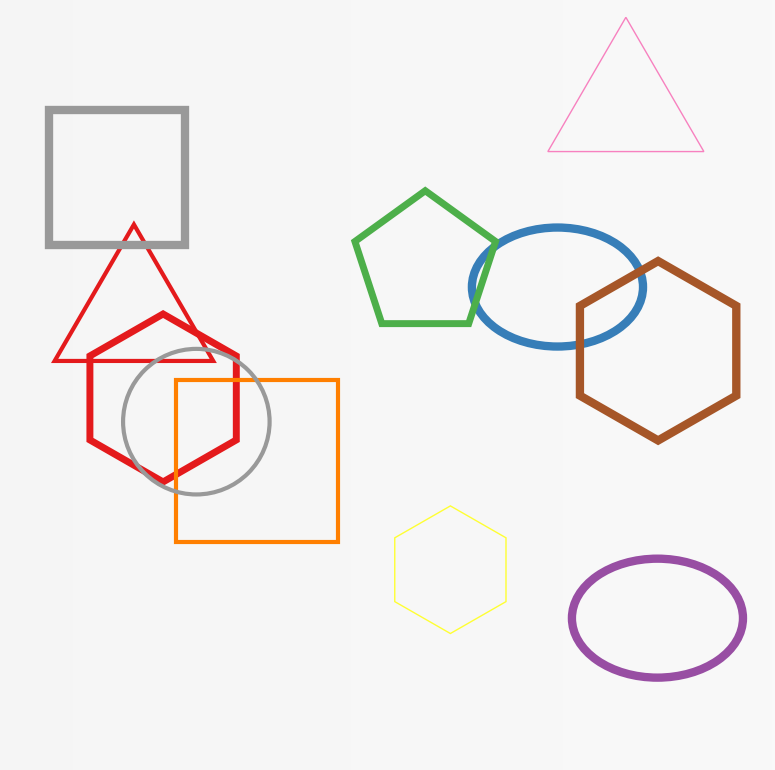[{"shape": "hexagon", "thickness": 2.5, "radius": 0.55, "center": [0.21, 0.483]}, {"shape": "triangle", "thickness": 1.5, "radius": 0.59, "center": [0.173, 0.59]}, {"shape": "oval", "thickness": 3, "radius": 0.55, "center": [0.719, 0.627]}, {"shape": "pentagon", "thickness": 2.5, "radius": 0.48, "center": [0.549, 0.657]}, {"shape": "oval", "thickness": 3, "radius": 0.55, "center": [0.848, 0.197]}, {"shape": "square", "thickness": 1.5, "radius": 0.52, "center": [0.331, 0.401]}, {"shape": "hexagon", "thickness": 0.5, "radius": 0.41, "center": [0.581, 0.26]}, {"shape": "hexagon", "thickness": 3, "radius": 0.58, "center": [0.849, 0.544]}, {"shape": "triangle", "thickness": 0.5, "radius": 0.58, "center": [0.808, 0.861]}, {"shape": "square", "thickness": 3, "radius": 0.44, "center": [0.151, 0.769]}, {"shape": "circle", "thickness": 1.5, "radius": 0.47, "center": [0.253, 0.452]}]